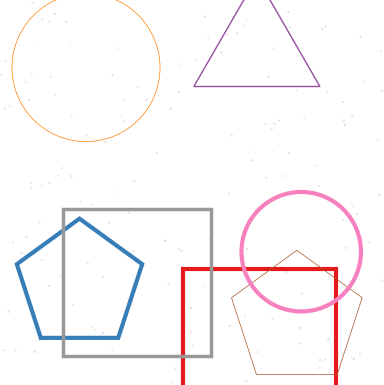[{"shape": "square", "thickness": 3, "radius": 0.99, "center": [0.674, 0.104]}, {"shape": "pentagon", "thickness": 3, "radius": 0.86, "center": [0.207, 0.261]}, {"shape": "triangle", "thickness": 1, "radius": 0.95, "center": [0.667, 0.87]}, {"shape": "circle", "thickness": 0.5, "radius": 0.96, "center": [0.223, 0.824]}, {"shape": "pentagon", "thickness": 0.5, "radius": 0.89, "center": [0.771, 0.171]}, {"shape": "circle", "thickness": 3, "radius": 0.78, "center": [0.782, 0.346]}, {"shape": "square", "thickness": 2.5, "radius": 0.96, "center": [0.356, 0.266]}]